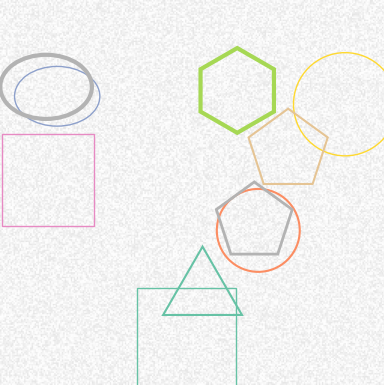[{"shape": "triangle", "thickness": 1.5, "radius": 0.59, "center": [0.526, 0.241]}, {"shape": "square", "thickness": 1, "radius": 0.64, "center": [0.485, 0.122]}, {"shape": "circle", "thickness": 1.5, "radius": 0.54, "center": [0.671, 0.402]}, {"shape": "oval", "thickness": 1, "radius": 0.55, "center": [0.149, 0.75]}, {"shape": "square", "thickness": 1, "radius": 0.6, "center": [0.125, 0.532]}, {"shape": "hexagon", "thickness": 3, "radius": 0.55, "center": [0.616, 0.765]}, {"shape": "circle", "thickness": 1, "radius": 0.67, "center": [0.896, 0.729]}, {"shape": "pentagon", "thickness": 1.5, "radius": 0.54, "center": [0.748, 0.61]}, {"shape": "oval", "thickness": 3, "radius": 0.6, "center": [0.12, 0.774]}, {"shape": "pentagon", "thickness": 2, "radius": 0.52, "center": [0.66, 0.424]}]